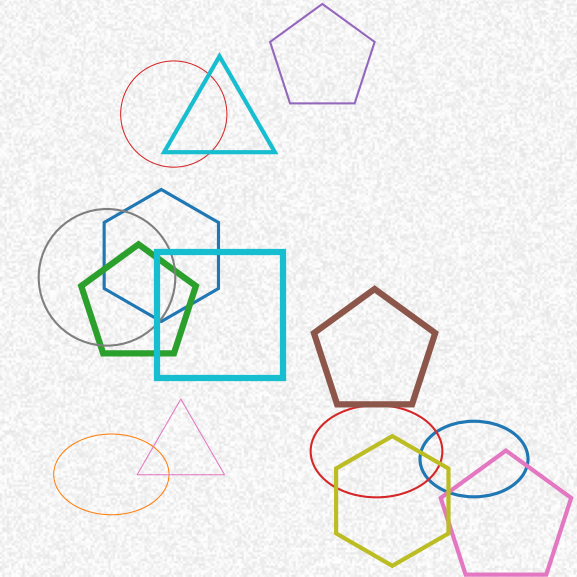[{"shape": "hexagon", "thickness": 1.5, "radius": 0.57, "center": [0.279, 0.557]}, {"shape": "oval", "thickness": 1.5, "radius": 0.47, "center": [0.821, 0.204]}, {"shape": "oval", "thickness": 0.5, "radius": 0.5, "center": [0.193, 0.178]}, {"shape": "pentagon", "thickness": 3, "radius": 0.52, "center": [0.24, 0.472]}, {"shape": "circle", "thickness": 0.5, "radius": 0.46, "center": [0.301, 0.802]}, {"shape": "oval", "thickness": 1, "radius": 0.57, "center": [0.652, 0.218]}, {"shape": "pentagon", "thickness": 1, "radius": 0.48, "center": [0.558, 0.897]}, {"shape": "pentagon", "thickness": 3, "radius": 0.55, "center": [0.649, 0.388]}, {"shape": "triangle", "thickness": 0.5, "radius": 0.44, "center": [0.313, 0.221]}, {"shape": "pentagon", "thickness": 2, "radius": 0.59, "center": [0.876, 0.1]}, {"shape": "circle", "thickness": 1, "radius": 0.59, "center": [0.185, 0.519]}, {"shape": "hexagon", "thickness": 2, "radius": 0.56, "center": [0.679, 0.132]}, {"shape": "triangle", "thickness": 2, "radius": 0.55, "center": [0.38, 0.791]}, {"shape": "square", "thickness": 3, "radius": 0.54, "center": [0.381, 0.453]}]